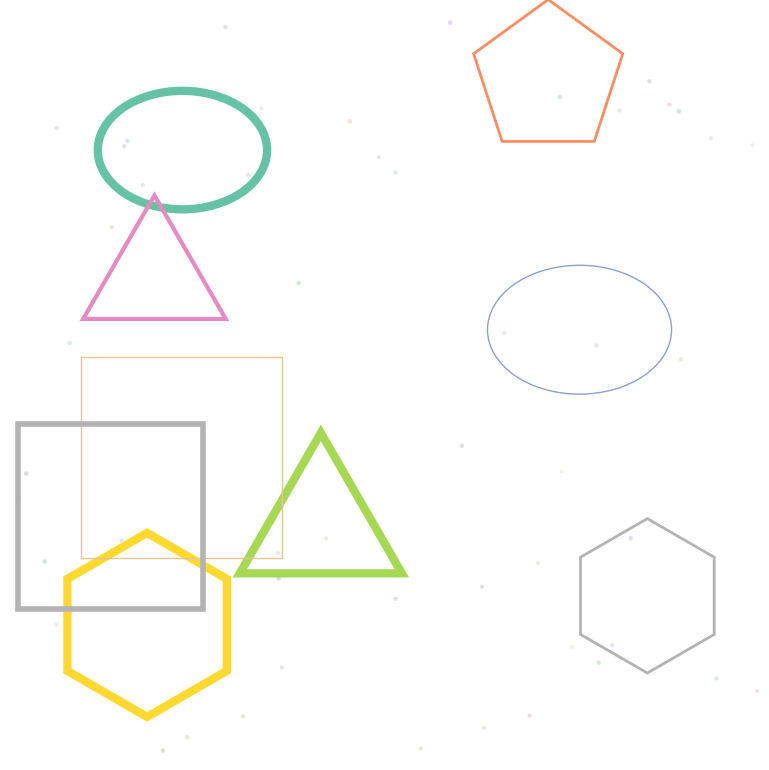[{"shape": "oval", "thickness": 3, "radius": 0.55, "center": [0.237, 0.805]}, {"shape": "pentagon", "thickness": 1, "radius": 0.51, "center": [0.712, 0.899]}, {"shape": "oval", "thickness": 0.5, "radius": 0.6, "center": [0.753, 0.572]}, {"shape": "triangle", "thickness": 1.5, "radius": 0.53, "center": [0.201, 0.639]}, {"shape": "triangle", "thickness": 3, "radius": 0.61, "center": [0.417, 0.316]}, {"shape": "hexagon", "thickness": 3, "radius": 0.6, "center": [0.191, 0.188]}, {"shape": "square", "thickness": 0.5, "radius": 0.65, "center": [0.236, 0.406]}, {"shape": "square", "thickness": 2, "radius": 0.6, "center": [0.144, 0.329]}, {"shape": "hexagon", "thickness": 1, "radius": 0.5, "center": [0.841, 0.226]}]